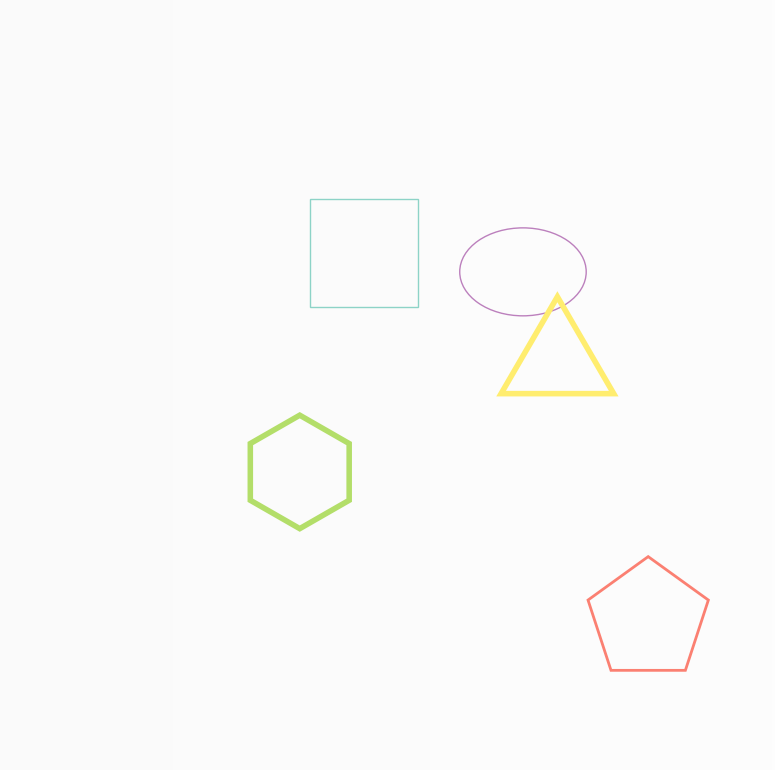[{"shape": "square", "thickness": 0.5, "radius": 0.35, "center": [0.47, 0.671]}, {"shape": "pentagon", "thickness": 1, "radius": 0.41, "center": [0.836, 0.195]}, {"shape": "hexagon", "thickness": 2, "radius": 0.37, "center": [0.387, 0.387]}, {"shape": "oval", "thickness": 0.5, "radius": 0.41, "center": [0.675, 0.647]}, {"shape": "triangle", "thickness": 2, "radius": 0.42, "center": [0.719, 0.531]}]